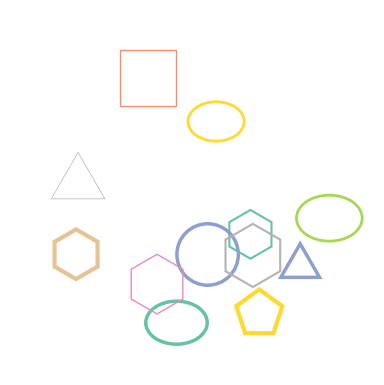[{"shape": "hexagon", "thickness": 1.5, "radius": 0.32, "center": [0.65, 0.391]}, {"shape": "oval", "thickness": 2.5, "radius": 0.4, "center": [0.458, 0.162]}, {"shape": "square", "thickness": 1, "radius": 0.36, "center": [0.385, 0.797]}, {"shape": "triangle", "thickness": 2.5, "radius": 0.29, "center": [0.78, 0.309]}, {"shape": "circle", "thickness": 2.5, "radius": 0.4, "center": [0.539, 0.339]}, {"shape": "hexagon", "thickness": 1, "radius": 0.39, "center": [0.408, 0.262]}, {"shape": "oval", "thickness": 2, "radius": 0.43, "center": [0.855, 0.433]}, {"shape": "pentagon", "thickness": 3, "radius": 0.31, "center": [0.674, 0.185]}, {"shape": "oval", "thickness": 2, "radius": 0.36, "center": [0.561, 0.684]}, {"shape": "hexagon", "thickness": 3, "radius": 0.32, "center": [0.198, 0.34]}, {"shape": "hexagon", "thickness": 1.5, "radius": 0.41, "center": [0.657, 0.337]}, {"shape": "triangle", "thickness": 0.5, "radius": 0.4, "center": [0.203, 0.524]}]